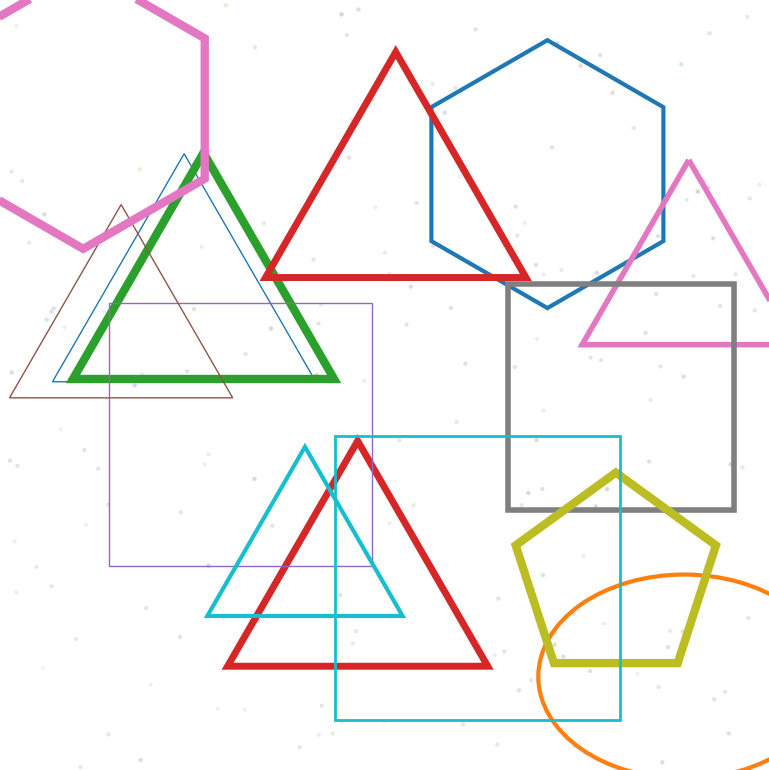[{"shape": "triangle", "thickness": 0.5, "radius": 0.99, "center": [0.239, 0.603]}, {"shape": "hexagon", "thickness": 1.5, "radius": 0.87, "center": [0.711, 0.774]}, {"shape": "oval", "thickness": 1.5, "radius": 0.95, "center": [0.888, 0.121]}, {"shape": "triangle", "thickness": 3, "radius": 0.98, "center": [0.264, 0.606]}, {"shape": "triangle", "thickness": 2.5, "radius": 0.98, "center": [0.514, 0.737]}, {"shape": "triangle", "thickness": 2.5, "radius": 0.98, "center": [0.465, 0.232]}, {"shape": "square", "thickness": 0.5, "radius": 0.85, "center": [0.312, 0.436]}, {"shape": "triangle", "thickness": 0.5, "radius": 0.84, "center": [0.157, 0.567]}, {"shape": "hexagon", "thickness": 3, "radius": 0.91, "center": [0.108, 0.859]}, {"shape": "triangle", "thickness": 2, "radius": 0.8, "center": [0.895, 0.632]}, {"shape": "square", "thickness": 2, "radius": 0.73, "center": [0.807, 0.484]}, {"shape": "pentagon", "thickness": 3, "radius": 0.68, "center": [0.8, 0.249]}, {"shape": "square", "thickness": 1, "radius": 0.92, "center": [0.62, 0.249]}, {"shape": "triangle", "thickness": 1.5, "radius": 0.73, "center": [0.396, 0.273]}]